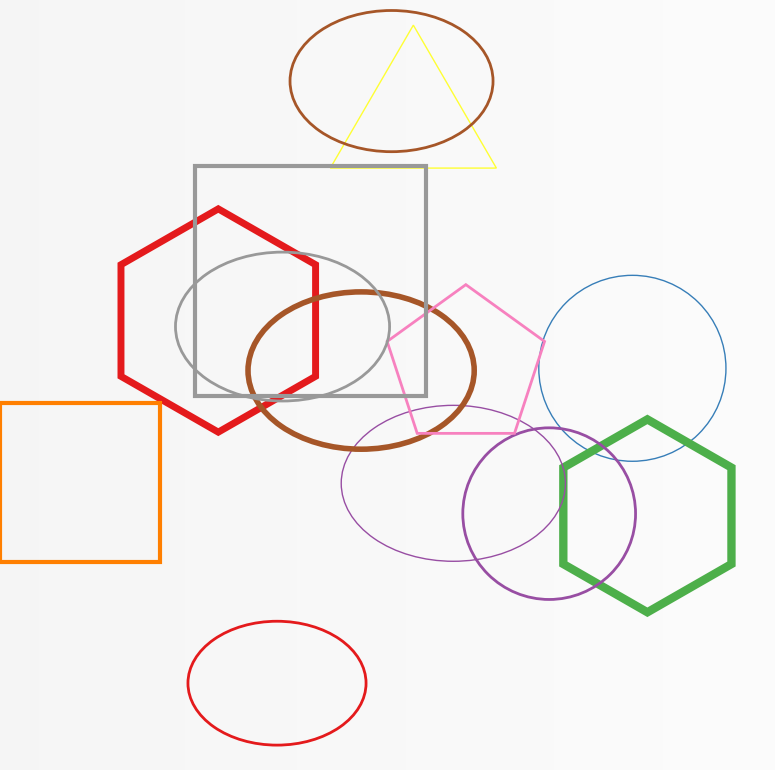[{"shape": "oval", "thickness": 1, "radius": 0.57, "center": [0.357, 0.113]}, {"shape": "hexagon", "thickness": 2.5, "radius": 0.72, "center": [0.282, 0.584]}, {"shape": "circle", "thickness": 0.5, "radius": 0.6, "center": [0.816, 0.522]}, {"shape": "hexagon", "thickness": 3, "radius": 0.63, "center": [0.835, 0.33]}, {"shape": "oval", "thickness": 0.5, "radius": 0.72, "center": [0.585, 0.372]}, {"shape": "circle", "thickness": 1, "radius": 0.56, "center": [0.709, 0.333]}, {"shape": "square", "thickness": 1.5, "radius": 0.52, "center": [0.103, 0.373]}, {"shape": "triangle", "thickness": 0.5, "radius": 0.62, "center": [0.533, 0.844]}, {"shape": "oval", "thickness": 2, "radius": 0.73, "center": [0.466, 0.519]}, {"shape": "oval", "thickness": 1, "radius": 0.65, "center": [0.505, 0.895]}, {"shape": "pentagon", "thickness": 1, "radius": 0.53, "center": [0.601, 0.524]}, {"shape": "oval", "thickness": 1, "radius": 0.69, "center": [0.365, 0.576]}, {"shape": "square", "thickness": 1.5, "radius": 0.75, "center": [0.4, 0.635]}]